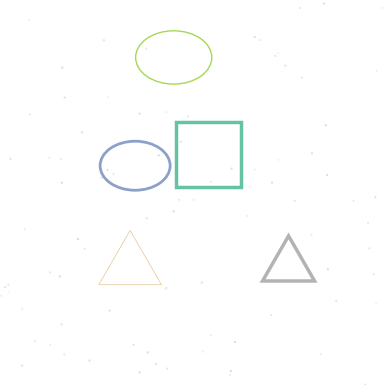[{"shape": "square", "thickness": 2.5, "radius": 0.42, "center": [0.542, 0.598]}, {"shape": "oval", "thickness": 2, "radius": 0.45, "center": [0.351, 0.57]}, {"shape": "oval", "thickness": 1, "radius": 0.49, "center": [0.451, 0.851]}, {"shape": "triangle", "thickness": 0.5, "radius": 0.47, "center": [0.338, 0.307]}, {"shape": "triangle", "thickness": 2.5, "radius": 0.39, "center": [0.75, 0.309]}]